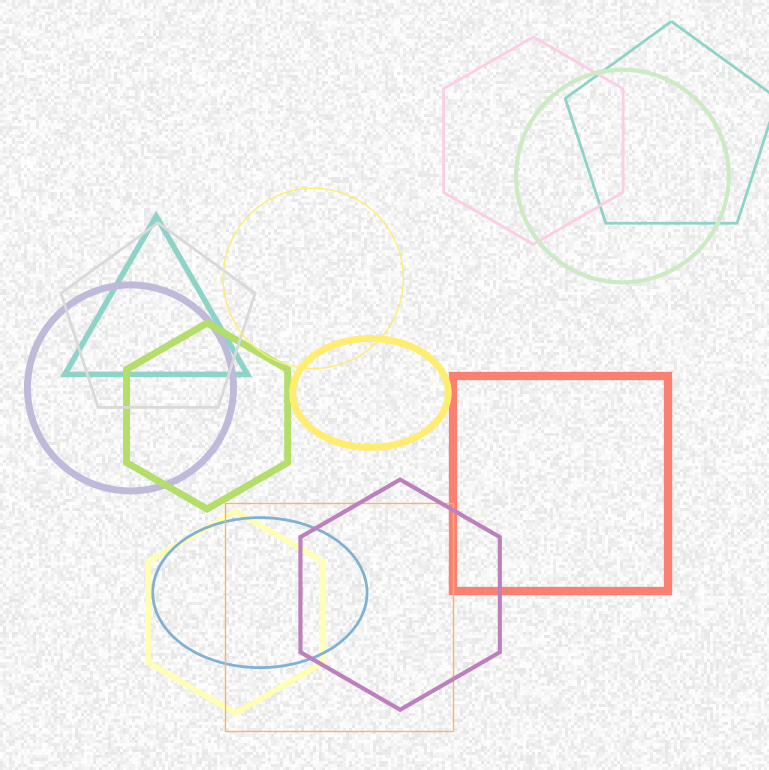[{"shape": "triangle", "thickness": 2, "radius": 0.68, "center": [0.203, 0.582]}, {"shape": "pentagon", "thickness": 1, "radius": 0.72, "center": [0.872, 0.827]}, {"shape": "hexagon", "thickness": 2, "radius": 0.66, "center": [0.306, 0.205]}, {"shape": "circle", "thickness": 2.5, "radius": 0.67, "center": [0.169, 0.496]}, {"shape": "square", "thickness": 3, "radius": 0.7, "center": [0.728, 0.372]}, {"shape": "oval", "thickness": 1, "radius": 0.7, "center": [0.338, 0.23]}, {"shape": "square", "thickness": 0.5, "radius": 0.74, "center": [0.44, 0.198]}, {"shape": "hexagon", "thickness": 2.5, "radius": 0.6, "center": [0.269, 0.46]}, {"shape": "hexagon", "thickness": 1, "radius": 0.67, "center": [0.693, 0.817]}, {"shape": "pentagon", "thickness": 1, "radius": 0.66, "center": [0.205, 0.578]}, {"shape": "hexagon", "thickness": 1.5, "radius": 0.75, "center": [0.52, 0.228]}, {"shape": "circle", "thickness": 1.5, "radius": 0.69, "center": [0.808, 0.771]}, {"shape": "circle", "thickness": 0.5, "radius": 0.59, "center": [0.407, 0.638]}, {"shape": "oval", "thickness": 2.5, "radius": 0.5, "center": [0.481, 0.49]}]